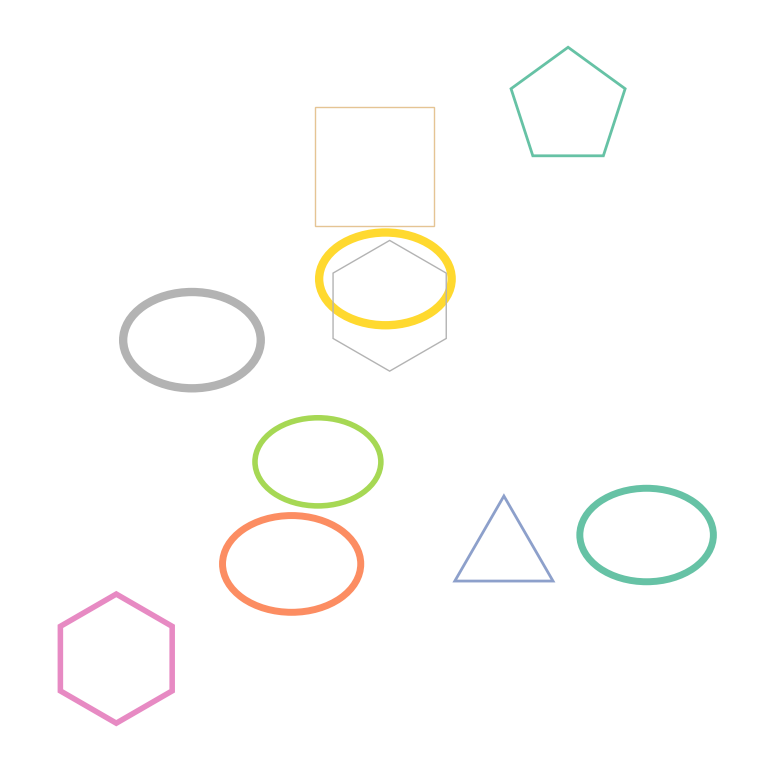[{"shape": "pentagon", "thickness": 1, "radius": 0.39, "center": [0.738, 0.861]}, {"shape": "oval", "thickness": 2.5, "radius": 0.43, "center": [0.84, 0.305]}, {"shape": "oval", "thickness": 2.5, "radius": 0.45, "center": [0.379, 0.268]}, {"shape": "triangle", "thickness": 1, "radius": 0.37, "center": [0.654, 0.282]}, {"shape": "hexagon", "thickness": 2, "radius": 0.42, "center": [0.151, 0.145]}, {"shape": "oval", "thickness": 2, "radius": 0.41, "center": [0.413, 0.4]}, {"shape": "oval", "thickness": 3, "radius": 0.43, "center": [0.501, 0.638]}, {"shape": "square", "thickness": 0.5, "radius": 0.39, "center": [0.487, 0.784]}, {"shape": "hexagon", "thickness": 0.5, "radius": 0.42, "center": [0.506, 0.603]}, {"shape": "oval", "thickness": 3, "radius": 0.45, "center": [0.249, 0.558]}]